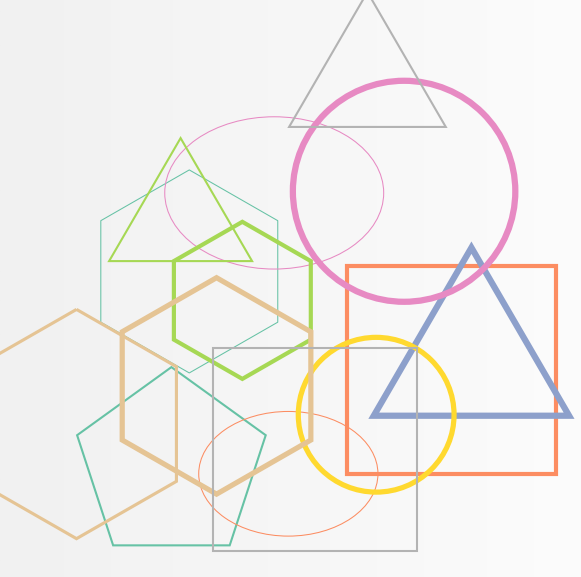[{"shape": "hexagon", "thickness": 0.5, "radius": 0.88, "center": [0.326, 0.529]}, {"shape": "pentagon", "thickness": 1, "radius": 0.85, "center": [0.295, 0.193]}, {"shape": "oval", "thickness": 0.5, "radius": 0.77, "center": [0.496, 0.179]}, {"shape": "square", "thickness": 2, "radius": 0.9, "center": [0.776, 0.358]}, {"shape": "triangle", "thickness": 3, "radius": 0.97, "center": [0.811, 0.376]}, {"shape": "oval", "thickness": 0.5, "radius": 0.94, "center": [0.472, 0.665]}, {"shape": "circle", "thickness": 3, "radius": 0.96, "center": [0.695, 0.668]}, {"shape": "hexagon", "thickness": 2, "radius": 0.68, "center": [0.417, 0.479]}, {"shape": "triangle", "thickness": 1, "radius": 0.71, "center": [0.311, 0.618]}, {"shape": "circle", "thickness": 2.5, "radius": 0.67, "center": [0.647, 0.281]}, {"shape": "hexagon", "thickness": 1.5, "radius": 0.99, "center": [0.132, 0.265]}, {"shape": "hexagon", "thickness": 2.5, "radius": 0.94, "center": [0.373, 0.331]}, {"shape": "square", "thickness": 1, "radius": 0.88, "center": [0.542, 0.221]}, {"shape": "triangle", "thickness": 1, "radius": 0.78, "center": [0.632, 0.857]}]